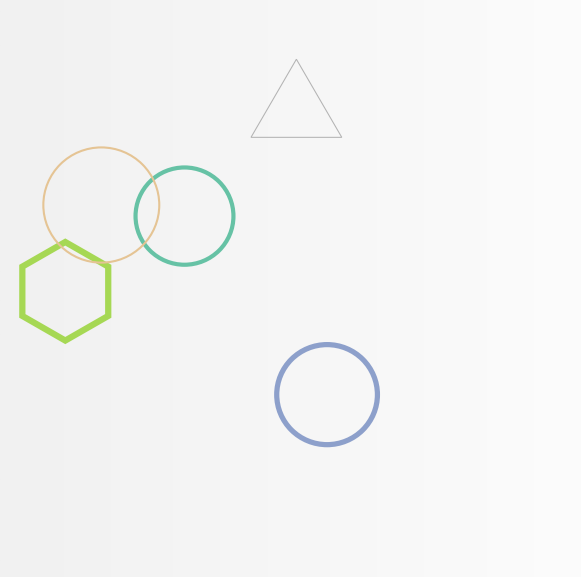[{"shape": "circle", "thickness": 2, "radius": 0.42, "center": [0.317, 0.625]}, {"shape": "circle", "thickness": 2.5, "radius": 0.43, "center": [0.563, 0.316]}, {"shape": "hexagon", "thickness": 3, "radius": 0.43, "center": [0.112, 0.495]}, {"shape": "circle", "thickness": 1, "radius": 0.5, "center": [0.174, 0.644]}, {"shape": "triangle", "thickness": 0.5, "radius": 0.45, "center": [0.51, 0.806]}]